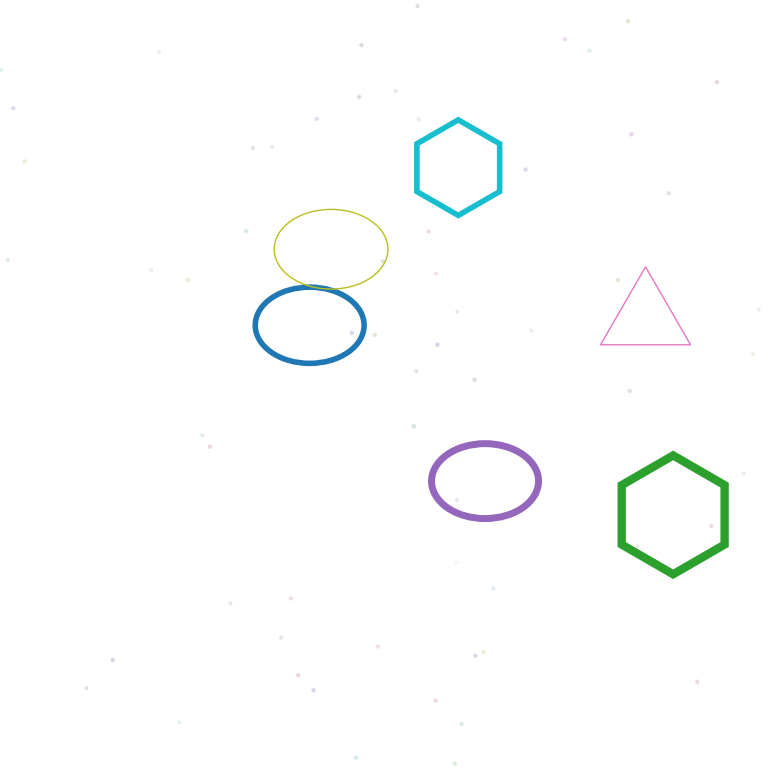[{"shape": "oval", "thickness": 2, "radius": 0.35, "center": [0.402, 0.578]}, {"shape": "hexagon", "thickness": 3, "radius": 0.39, "center": [0.874, 0.331]}, {"shape": "oval", "thickness": 2.5, "radius": 0.35, "center": [0.63, 0.375]}, {"shape": "triangle", "thickness": 0.5, "radius": 0.34, "center": [0.838, 0.586]}, {"shape": "oval", "thickness": 0.5, "radius": 0.37, "center": [0.43, 0.676]}, {"shape": "hexagon", "thickness": 2, "radius": 0.31, "center": [0.595, 0.782]}]